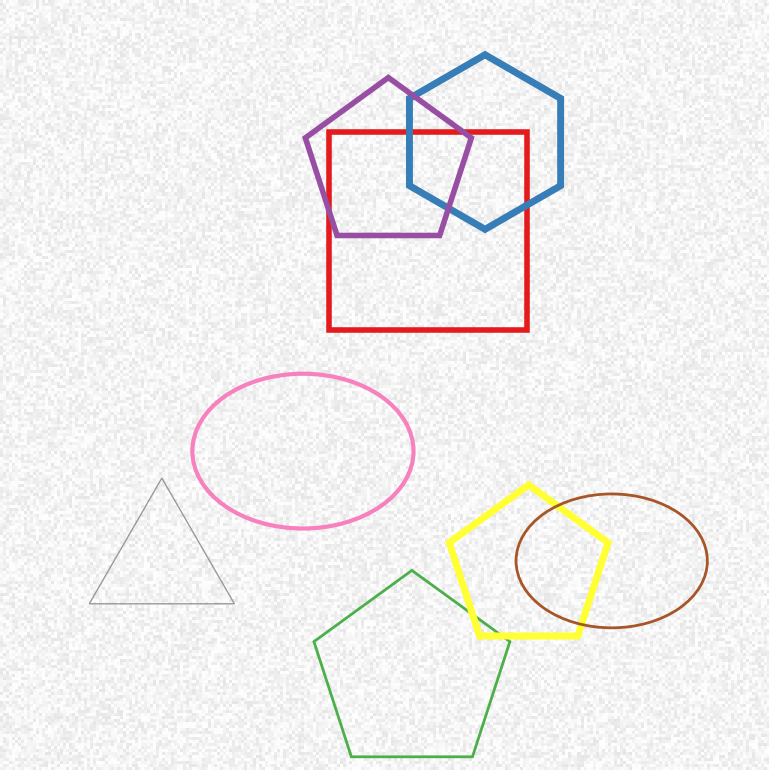[{"shape": "square", "thickness": 2, "radius": 0.64, "center": [0.556, 0.7]}, {"shape": "hexagon", "thickness": 2.5, "radius": 0.57, "center": [0.63, 0.816]}, {"shape": "pentagon", "thickness": 1, "radius": 0.67, "center": [0.535, 0.125]}, {"shape": "pentagon", "thickness": 2, "radius": 0.57, "center": [0.504, 0.786]}, {"shape": "pentagon", "thickness": 2.5, "radius": 0.54, "center": [0.687, 0.262]}, {"shape": "oval", "thickness": 1, "radius": 0.62, "center": [0.794, 0.272]}, {"shape": "oval", "thickness": 1.5, "radius": 0.72, "center": [0.393, 0.414]}, {"shape": "triangle", "thickness": 0.5, "radius": 0.54, "center": [0.21, 0.27]}]